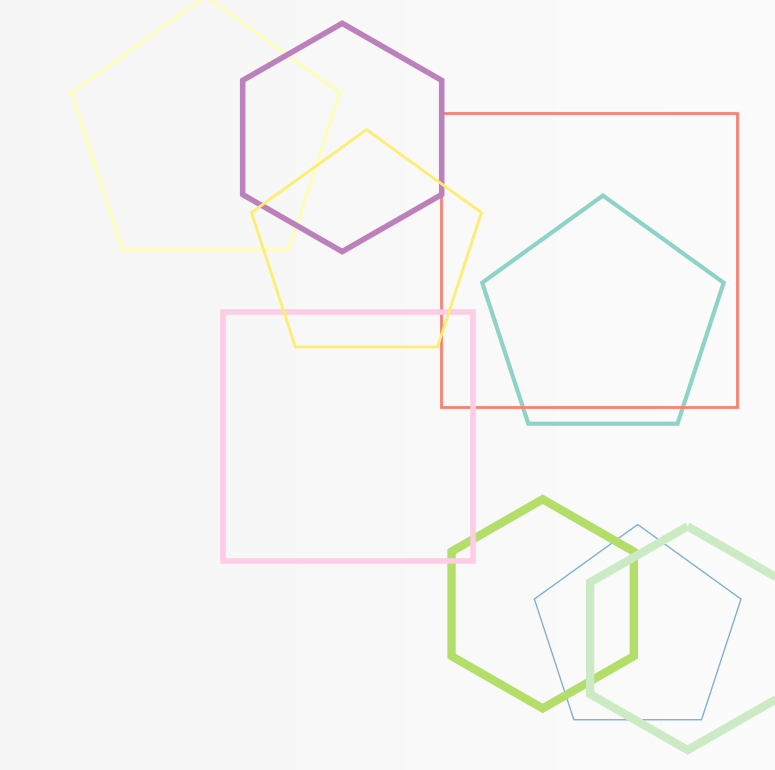[{"shape": "pentagon", "thickness": 1.5, "radius": 0.82, "center": [0.778, 0.582]}, {"shape": "pentagon", "thickness": 1, "radius": 0.91, "center": [0.265, 0.823]}, {"shape": "square", "thickness": 1, "radius": 0.95, "center": [0.76, 0.663]}, {"shape": "pentagon", "thickness": 0.5, "radius": 0.7, "center": [0.823, 0.179]}, {"shape": "hexagon", "thickness": 3, "radius": 0.68, "center": [0.7, 0.216]}, {"shape": "square", "thickness": 2, "radius": 0.81, "center": [0.449, 0.433]}, {"shape": "hexagon", "thickness": 2, "radius": 0.74, "center": [0.442, 0.821]}, {"shape": "hexagon", "thickness": 3, "radius": 0.73, "center": [0.887, 0.171]}, {"shape": "pentagon", "thickness": 1, "radius": 0.78, "center": [0.473, 0.676]}]